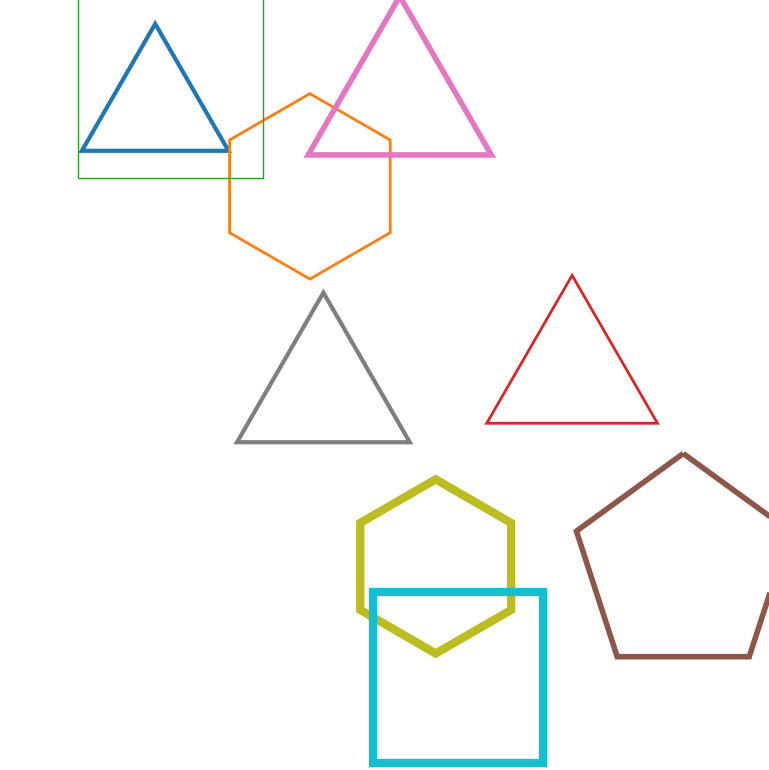[{"shape": "triangle", "thickness": 1.5, "radius": 0.55, "center": [0.202, 0.859]}, {"shape": "hexagon", "thickness": 1, "radius": 0.6, "center": [0.402, 0.758]}, {"shape": "square", "thickness": 0.5, "radius": 0.6, "center": [0.221, 0.889]}, {"shape": "triangle", "thickness": 1, "radius": 0.64, "center": [0.743, 0.514]}, {"shape": "pentagon", "thickness": 2, "radius": 0.73, "center": [0.887, 0.265]}, {"shape": "triangle", "thickness": 2, "radius": 0.69, "center": [0.519, 0.867]}, {"shape": "triangle", "thickness": 1.5, "radius": 0.65, "center": [0.42, 0.49]}, {"shape": "hexagon", "thickness": 3, "radius": 0.57, "center": [0.566, 0.264]}, {"shape": "square", "thickness": 3, "radius": 0.55, "center": [0.595, 0.12]}]